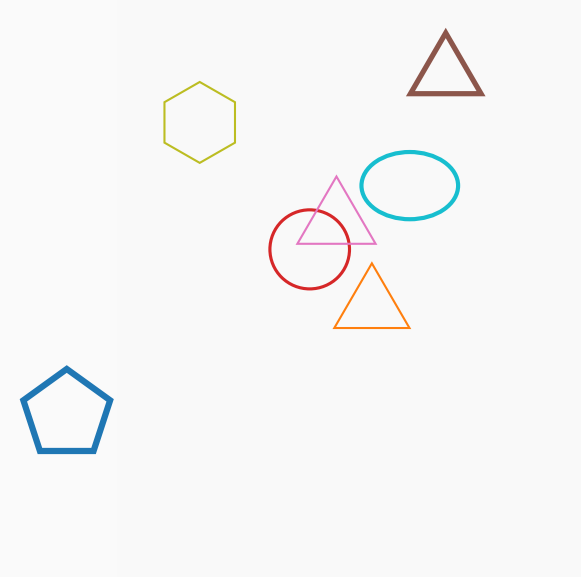[{"shape": "pentagon", "thickness": 3, "radius": 0.39, "center": [0.115, 0.282]}, {"shape": "triangle", "thickness": 1, "radius": 0.37, "center": [0.64, 0.468]}, {"shape": "circle", "thickness": 1.5, "radius": 0.34, "center": [0.533, 0.567]}, {"shape": "triangle", "thickness": 2.5, "radius": 0.35, "center": [0.767, 0.872]}, {"shape": "triangle", "thickness": 1, "radius": 0.39, "center": [0.579, 0.616]}, {"shape": "hexagon", "thickness": 1, "radius": 0.35, "center": [0.344, 0.787]}, {"shape": "oval", "thickness": 2, "radius": 0.42, "center": [0.705, 0.678]}]